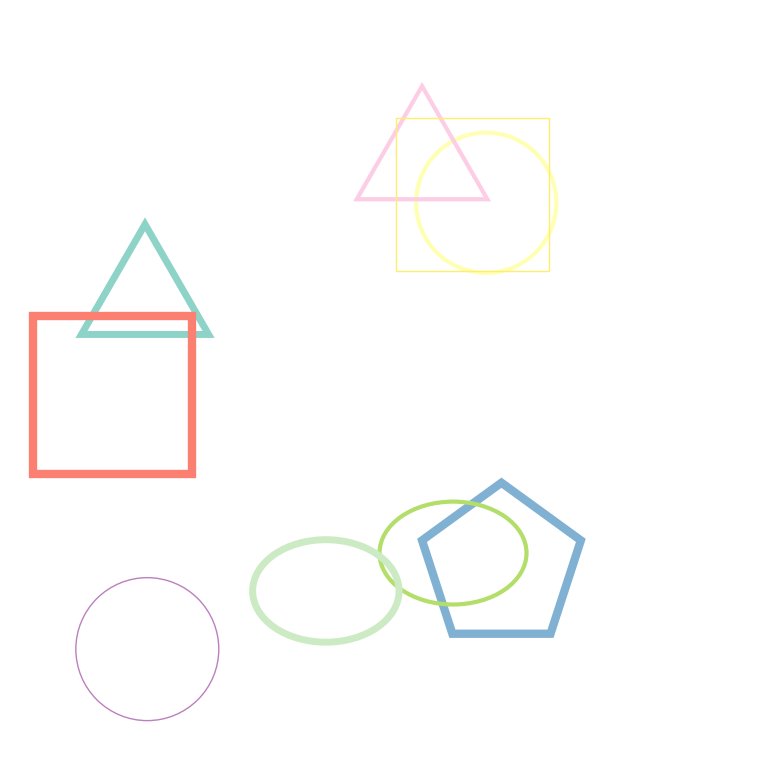[{"shape": "triangle", "thickness": 2.5, "radius": 0.48, "center": [0.188, 0.613]}, {"shape": "circle", "thickness": 1.5, "radius": 0.46, "center": [0.631, 0.737]}, {"shape": "square", "thickness": 3, "radius": 0.51, "center": [0.146, 0.487]}, {"shape": "pentagon", "thickness": 3, "radius": 0.54, "center": [0.651, 0.265]}, {"shape": "oval", "thickness": 1.5, "radius": 0.48, "center": [0.588, 0.282]}, {"shape": "triangle", "thickness": 1.5, "radius": 0.49, "center": [0.548, 0.79]}, {"shape": "circle", "thickness": 0.5, "radius": 0.46, "center": [0.191, 0.157]}, {"shape": "oval", "thickness": 2.5, "radius": 0.48, "center": [0.423, 0.233]}, {"shape": "square", "thickness": 0.5, "radius": 0.5, "center": [0.613, 0.747]}]